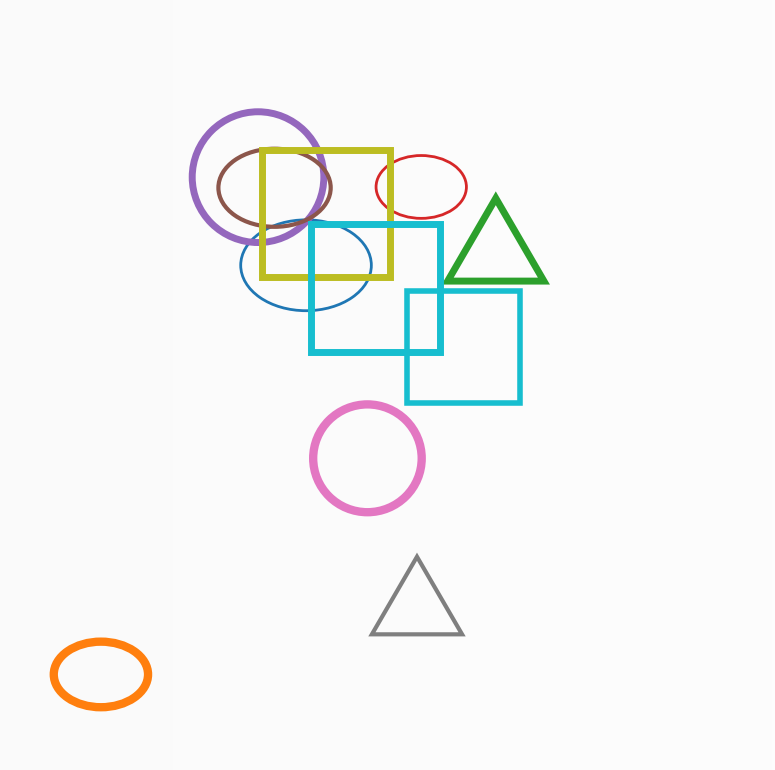[{"shape": "oval", "thickness": 1, "radius": 0.42, "center": [0.395, 0.655]}, {"shape": "oval", "thickness": 3, "radius": 0.3, "center": [0.13, 0.124]}, {"shape": "triangle", "thickness": 2.5, "radius": 0.36, "center": [0.64, 0.671]}, {"shape": "oval", "thickness": 1, "radius": 0.29, "center": [0.544, 0.757]}, {"shape": "circle", "thickness": 2.5, "radius": 0.42, "center": [0.333, 0.77]}, {"shape": "oval", "thickness": 1.5, "radius": 0.36, "center": [0.354, 0.756]}, {"shape": "circle", "thickness": 3, "radius": 0.35, "center": [0.474, 0.405]}, {"shape": "triangle", "thickness": 1.5, "radius": 0.34, "center": [0.538, 0.21]}, {"shape": "square", "thickness": 2.5, "radius": 0.41, "center": [0.42, 0.723]}, {"shape": "square", "thickness": 2.5, "radius": 0.42, "center": [0.485, 0.626]}, {"shape": "square", "thickness": 2, "radius": 0.36, "center": [0.598, 0.549]}]